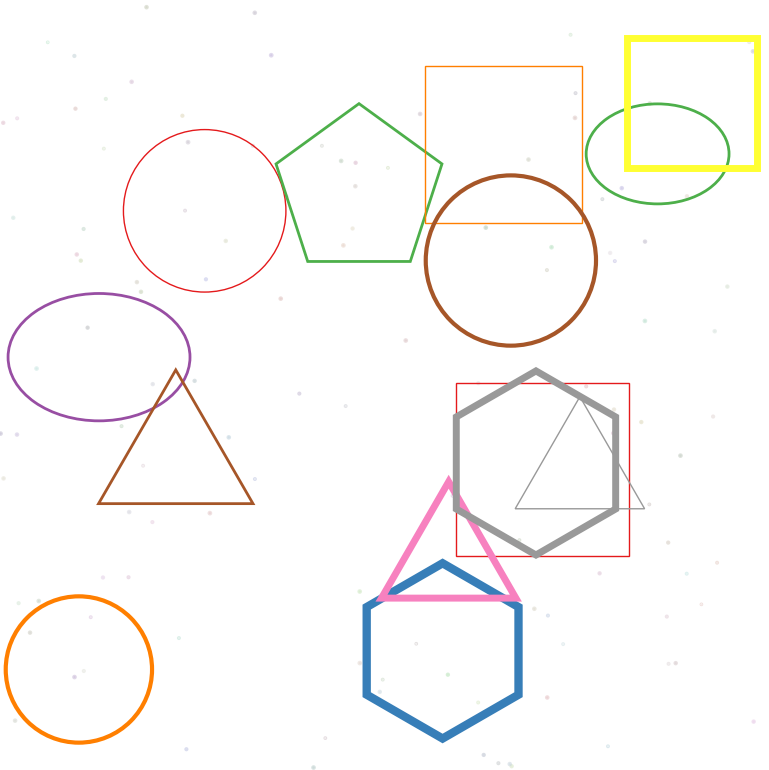[{"shape": "circle", "thickness": 0.5, "radius": 0.53, "center": [0.266, 0.726]}, {"shape": "square", "thickness": 0.5, "radius": 0.56, "center": [0.704, 0.391]}, {"shape": "hexagon", "thickness": 3, "radius": 0.57, "center": [0.575, 0.155]}, {"shape": "oval", "thickness": 1, "radius": 0.46, "center": [0.854, 0.8]}, {"shape": "pentagon", "thickness": 1, "radius": 0.57, "center": [0.466, 0.752]}, {"shape": "oval", "thickness": 1, "radius": 0.59, "center": [0.129, 0.536]}, {"shape": "square", "thickness": 0.5, "radius": 0.51, "center": [0.654, 0.812]}, {"shape": "circle", "thickness": 1.5, "radius": 0.48, "center": [0.102, 0.131]}, {"shape": "square", "thickness": 2.5, "radius": 0.42, "center": [0.899, 0.866]}, {"shape": "circle", "thickness": 1.5, "radius": 0.55, "center": [0.663, 0.662]}, {"shape": "triangle", "thickness": 1, "radius": 0.58, "center": [0.228, 0.404]}, {"shape": "triangle", "thickness": 2.5, "radius": 0.5, "center": [0.583, 0.274]}, {"shape": "triangle", "thickness": 0.5, "radius": 0.49, "center": [0.753, 0.388]}, {"shape": "hexagon", "thickness": 2.5, "radius": 0.6, "center": [0.696, 0.399]}]